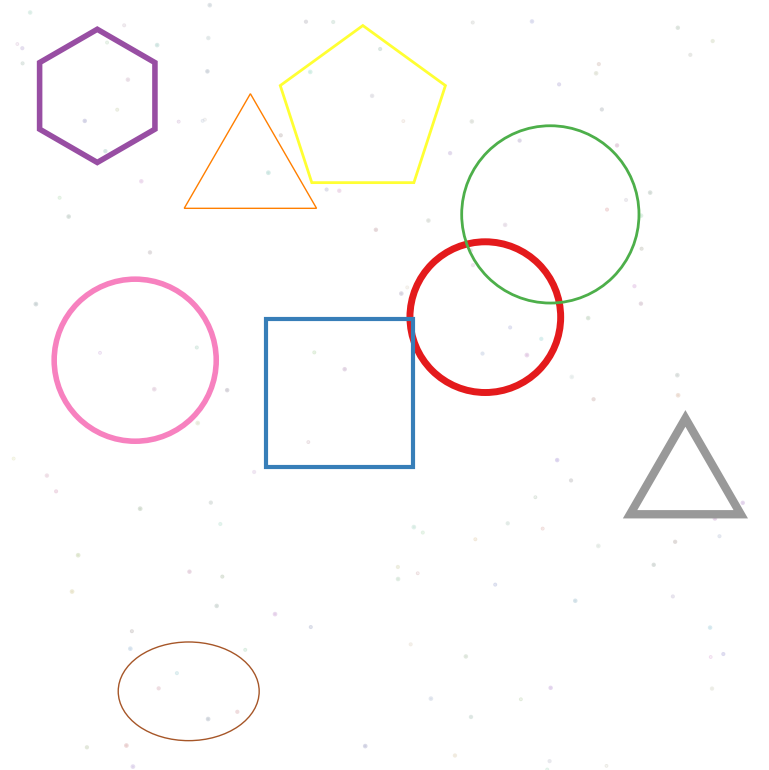[{"shape": "circle", "thickness": 2.5, "radius": 0.49, "center": [0.63, 0.588]}, {"shape": "square", "thickness": 1.5, "radius": 0.48, "center": [0.441, 0.49]}, {"shape": "circle", "thickness": 1, "radius": 0.58, "center": [0.715, 0.722]}, {"shape": "hexagon", "thickness": 2, "radius": 0.43, "center": [0.126, 0.875]}, {"shape": "triangle", "thickness": 0.5, "radius": 0.5, "center": [0.325, 0.779]}, {"shape": "pentagon", "thickness": 1, "radius": 0.56, "center": [0.471, 0.854]}, {"shape": "oval", "thickness": 0.5, "radius": 0.46, "center": [0.245, 0.102]}, {"shape": "circle", "thickness": 2, "radius": 0.53, "center": [0.176, 0.532]}, {"shape": "triangle", "thickness": 3, "radius": 0.41, "center": [0.89, 0.374]}]